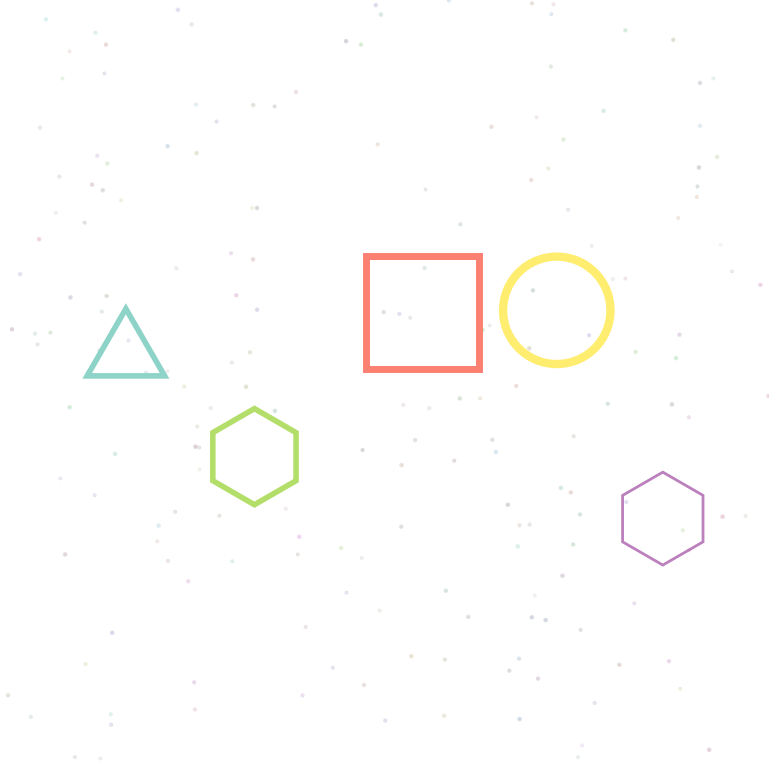[{"shape": "triangle", "thickness": 2, "radius": 0.29, "center": [0.163, 0.541]}, {"shape": "square", "thickness": 2.5, "radius": 0.37, "center": [0.548, 0.594]}, {"shape": "hexagon", "thickness": 2, "radius": 0.31, "center": [0.33, 0.407]}, {"shape": "hexagon", "thickness": 1, "radius": 0.3, "center": [0.861, 0.326]}, {"shape": "circle", "thickness": 3, "radius": 0.35, "center": [0.723, 0.597]}]